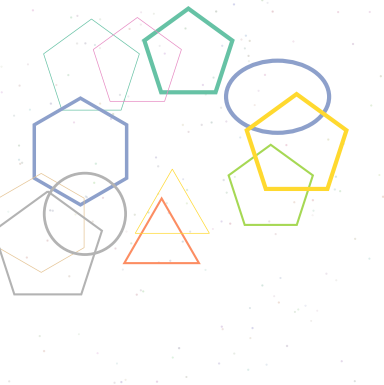[{"shape": "pentagon", "thickness": 3, "radius": 0.6, "center": [0.489, 0.857]}, {"shape": "pentagon", "thickness": 0.5, "radius": 0.65, "center": [0.238, 0.82]}, {"shape": "triangle", "thickness": 1.5, "radius": 0.56, "center": [0.42, 0.373]}, {"shape": "hexagon", "thickness": 2.5, "radius": 0.69, "center": [0.209, 0.606]}, {"shape": "oval", "thickness": 3, "radius": 0.67, "center": [0.721, 0.749]}, {"shape": "pentagon", "thickness": 0.5, "radius": 0.6, "center": [0.357, 0.834]}, {"shape": "pentagon", "thickness": 1.5, "radius": 0.58, "center": [0.703, 0.509]}, {"shape": "triangle", "thickness": 0.5, "radius": 0.56, "center": [0.448, 0.45]}, {"shape": "pentagon", "thickness": 3, "radius": 0.68, "center": [0.77, 0.619]}, {"shape": "hexagon", "thickness": 0.5, "radius": 0.64, "center": [0.107, 0.421]}, {"shape": "circle", "thickness": 2, "radius": 0.53, "center": [0.221, 0.445]}, {"shape": "pentagon", "thickness": 1.5, "radius": 0.74, "center": [0.124, 0.355]}]